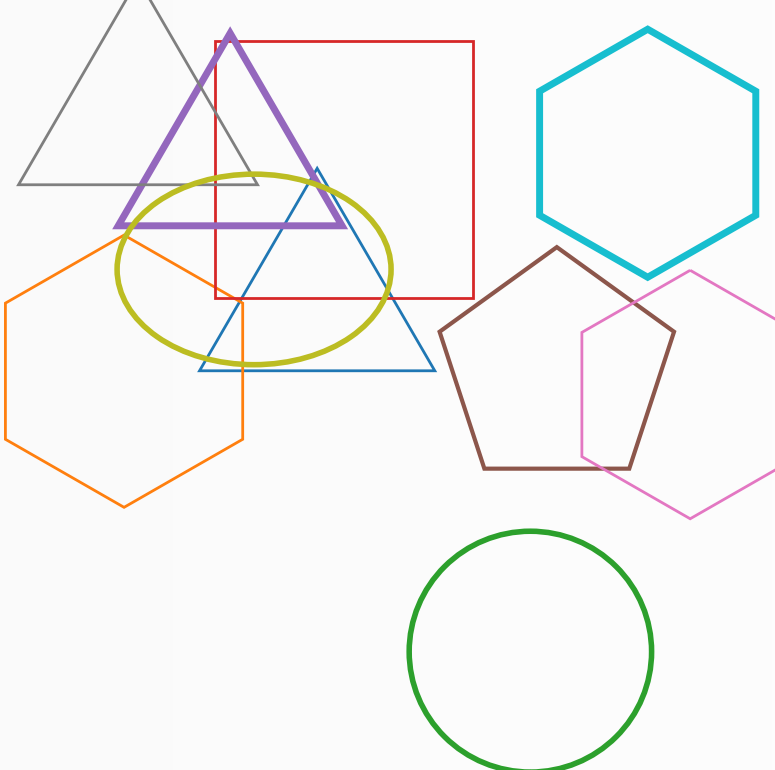[{"shape": "triangle", "thickness": 1, "radius": 0.88, "center": [0.409, 0.606]}, {"shape": "hexagon", "thickness": 1, "radius": 0.88, "center": [0.16, 0.518]}, {"shape": "circle", "thickness": 2, "radius": 0.78, "center": [0.684, 0.154]}, {"shape": "square", "thickness": 1, "radius": 0.83, "center": [0.444, 0.78]}, {"shape": "triangle", "thickness": 2.5, "radius": 0.83, "center": [0.297, 0.79]}, {"shape": "pentagon", "thickness": 1.5, "radius": 0.8, "center": [0.718, 0.52]}, {"shape": "hexagon", "thickness": 1, "radius": 0.81, "center": [0.891, 0.488]}, {"shape": "triangle", "thickness": 1, "radius": 0.89, "center": [0.178, 0.849]}, {"shape": "oval", "thickness": 2, "radius": 0.88, "center": [0.328, 0.65]}, {"shape": "hexagon", "thickness": 2.5, "radius": 0.81, "center": [0.836, 0.801]}]